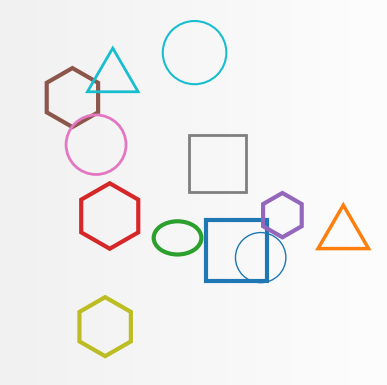[{"shape": "circle", "thickness": 1, "radius": 0.33, "center": [0.673, 0.331]}, {"shape": "square", "thickness": 3, "radius": 0.39, "center": [0.61, 0.35]}, {"shape": "triangle", "thickness": 2.5, "radius": 0.38, "center": [0.886, 0.392]}, {"shape": "oval", "thickness": 3, "radius": 0.31, "center": [0.458, 0.382]}, {"shape": "hexagon", "thickness": 3, "radius": 0.43, "center": [0.283, 0.439]}, {"shape": "hexagon", "thickness": 3, "radius": 0.29, "center": [0.729, 0.441]}, {"shape": "hexagon", "thickness": 3, "radius": 0.38, "center": [0.187, 0.747]}, {"shape": "circle", "thickness": 2, "radius": 0.39, "center": [0.248, 0.624]}, {"shape": "square", "thickness": 2, "radius": 0.37, "center": [0.561, 0.575]}, {"shape": "hexagon", "thickness": 3, "radius": 0.38, "center": [0.271, 0.152]}, {"shape": "circle", "thickness": 1.5, "radius": 0.41, "center": [0.502, 0.863]}, {"shape": "triangle", "thickness": 2, "radius": 0.38, "center": [0.291, 0.799]}]